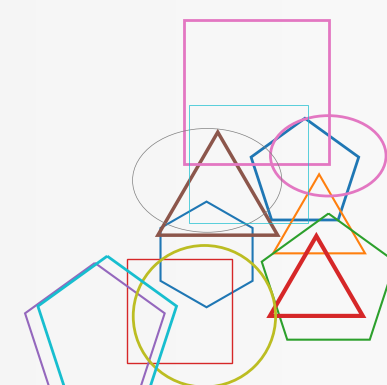[{"shape": "pentagon", "thickness": 2, "radius": 0.73, "center": [0.787, 0.547]}, {"shape": "hexagon", "thickness": 1.5, "radius": 0.69, "center": [0.533, 0.339]}, {"shape": "triangle", "thickness": 1.5, "radius": 0.68, "center": [0.824, 0.41]}, {"shape": "pentagon", "thickness": 1.5, "radius": 0.91, "center": [0.848, 0.264]}, {"shape": "triangle", "thickness": 3, "radius": 0.69, "center": [0.816, 0.249]}, {"shape": "square", "thickness": 1, "radius": 0.68, "center": [0.463, 0.192]}, {"shape": "pentagon", "thickness": 1.5, "radius": 0.95, "center": [0.245, 0.128]}, {"shape": "triangle", "thickness": 2.5, "radius": 0.89, "center": [0.562, 0.478]}, {"shape": "oval", "thickness": 2, "radius": 0.75, "center": [0.847, 0.595]}, {"shape": "square", "thickness": 2, "radius": 0.93, "center": [0.662, 0.761]}, {"shape": "oval", "thickness": 0.5, "radius": 0.96, "center": [0.535, 0.532]}, {"shape": "circle", "thickness": 2, "radius": 0.92, "center": [0.528, 0.179]}, {"shape": "square", "thickness": 0.5, "radius": 0.77, "center": [0.641, 0.574]}, {"shape": "pentagon", "thickness": 2, "radius": 0.94, "center": [0.277, 0.147]}]